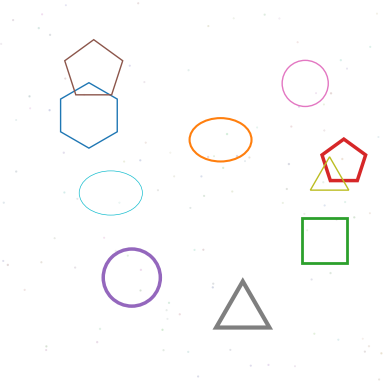[{"shape": "hexagon", "thickness": 1, "radius": 0.42, "center": [0.231, 0.7]}, {"shape": "oval", "thickness": 1.5, "radius": 0.4, "center": [0.573, 0.637]}, {"shape": "square", "thickness": 2, "radius": 0.3, "center": [0.843, 0.376]}, {"shape": "pentagon", "thickness": 2.5, "radius": 0.3, "center": [0.893, 0.579]}, {"shape": "circle", "thickness": 2.5, "radius": 0.37, "center": [0.342, 0.279]}, {"shape": "pentagon", "thickness": 1, "radius": 0.4, "center": [0.243, 0.818]}, {"shape": "circle", "thickness": 1, "radius": 0.3, "center": [0.793, 0.783]}, {"shape": "triangle", "thickness": 3, "radius": 0.4, "center": [0.631, 0.189]}, {"shape": "triangle", "thickness": 1, "radius": 0.29, "center": [0.856, 0.535]}, {"shape": "oval", "thickness": 0.5, "radius": 0.41, "center": [0.288, 0.499]}]